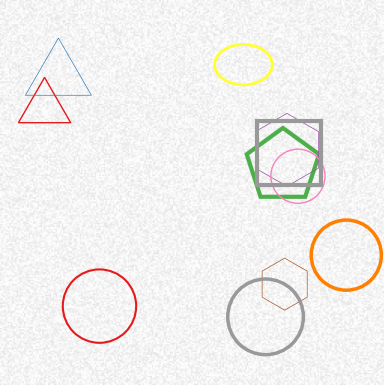[{"shape": "triangle", "thickness": 1, "radius": 0.39, "center": [0.116, 0.721]}, {"shape": "circle", "thickness": 1.5, "radius": 0.48, "center": [0.258, 0.205]}, {"shape": "triangle", "thickness": 0.5, "radius": 0.5, "center": [0.152, 0.802]}, {"shape": "pentagon", "thickness": 3, "radius": 0.49, "center": [0.735, 0.569]}, {"shape": "hexagon", "thickness": 0.5, "radius": 0.47, "center": [0.745, 0.611]}, {"shape": "circle", "thickness": 2.5, "radius": 0.46, "center": [0.899, 0.337]}, {"shape": "oval", "thickness": 2, "radius": 0.37, "center": [0.632, 0.832]}, {"shape": "hexagon", "thickness": 0.5, "radius": 0.34, "center": [0.739, 0.262]}, {"shape": "circle", "thickness": 1, "radius": 0.35, "center": [0.774, 0.542]}, {"shape": "square", "thickness": 3, "radius": 0.42, "center": [0.751, 0.602]}, {"shape": "circle", "thickness": 2.5, "radius": 0.49, "center": [0.69, 0.177]}]